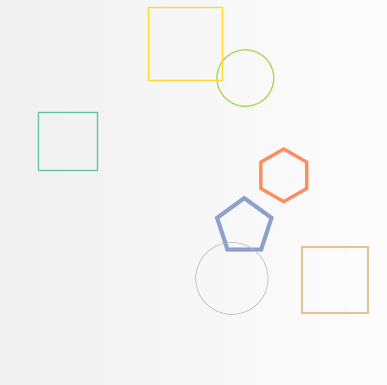[{"shape": "square", "thickness": 1, "radius": 0.38, "center": [0.175, 0.633]}, {"shape": "hexagon", "thickness": 2.5, "radius": 0.34, "center": [0.732, 0.545]}, {"shape": "pentagon", "thickness": 3, "radius": 0.37, "center": [0.63, 0.411]}, {"shape": "circle", "thickness": 1, "radius": 0.37, "center": [0.633, 0.797]}, {"shape": "square", "thickness": 1, "radius": 0.48, "center": [0.477, 0.887]}, {"shape": "square", "thickness": 1.5, "radius": 0.43, "center": [0.866, 0.272]}, {"shape": "circle", "thickness": 0.5, "radius": 0.47, "center": [0.598, 0.277]}]